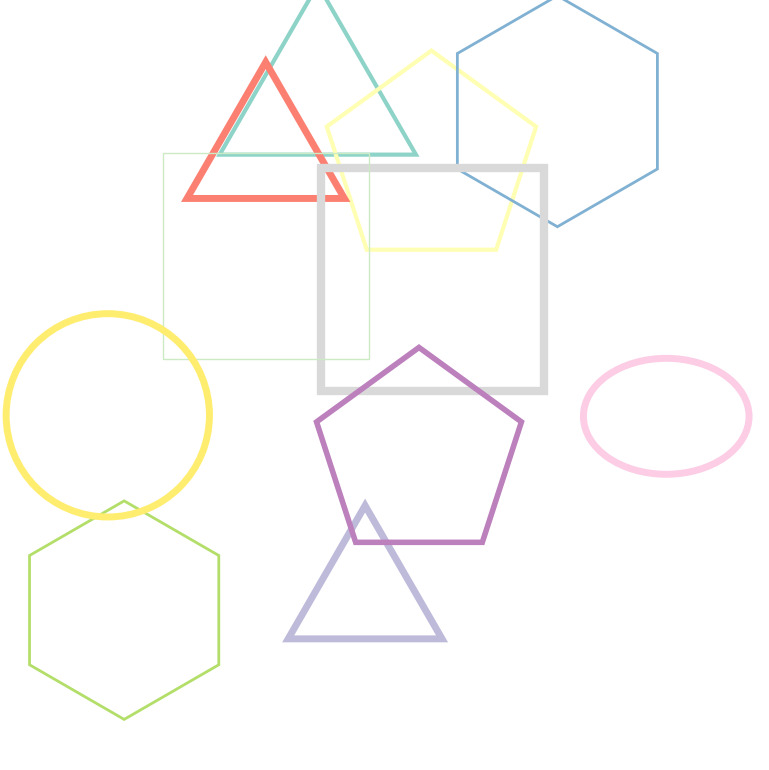[{"shape": "triangle", "thickness": 1.5, "radius": 0.74, "center": [0.413, 0.873]}, {"shape": "pentagon", "thickness": 1.5, "radius": 0.71, "center": [0.56, 0.791]}, {"shape": "triangle", "thickness": 2.5, "radius": 0.58, "center": [0.474, 0.228]}, {"shape": "triangle", "thickness": 2.5, "radius": 0.59, "center": [0.345, 0.801]}, {"shape": "hexagon", "thickness": 1, "radius": 0.75, "center": [0.724, 0.856]}, {"shape": "hexagon", "thickness": 1, "radius": 0.71, "center": [0.161, 0.208]}, {"shape": "oval", "thickness": 2.5, "radius": 0.54, "center": [0.865, 0.459]}, {"shape": "square", "thickness": 3, "radius": 0.72, "center": [0.561, 0.637]}, {"shape": "pentagon", "thickness": 2, "radius": 0.7, "center": [0.544, 0.409]}, {"shape": "square", "thickness": 0.5, "radius": 0.67, "center": [0.345, 0.668]}, {"shape": "circle", "thickness": 2.5, "radius": 0.66, "center": [0.14, 0.461]}]